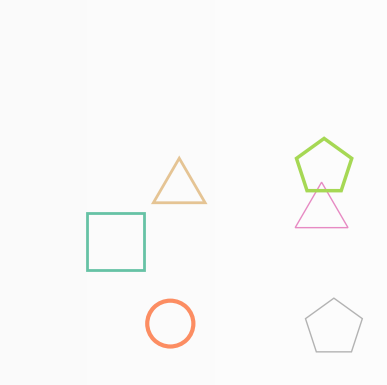[{"shape": "square", "thickness": 2, "radius": 0.37, "center": [0.298, 0.373]}, {"shape": "circle", "thickness": 3, "radius": 0.3, "center": [0.44, 0.16]}, {"shape": "triangle", "thickness": 1, "radius": 0.39, "center": [0.83, 0.448]}, {"shape": "pentagon", "thickness": 2.5, "radius": 0.37, "center": [0.836, 0.565]}, {"shape": "triangle", "thickness": 2, "radius": 0.39, "center": [0.463, 0.512]}, {"shape": "pentagon", "thickness": 1, "radius": 0.39, "center": [0.862, 0.148]}]